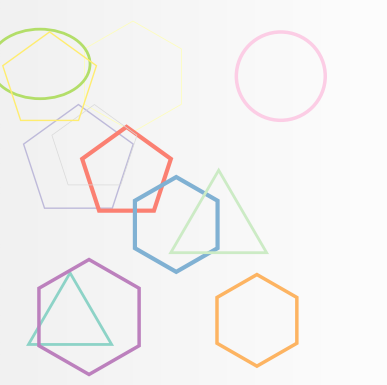[{"shape": "triangle", "thickness": 2, "radius": 0.62, "center": [0.181, 0.167]}, {"shape": "hexagon", "thickness": 0.5, "radius": 0.72, "center": [0.343, 0.801]}, {"shape": "pentagon", "thickness": 1, "radius": 0.74, "center": [0.202, 0.58]}, {"shape": "pentagon", "thickness": 3, "radius": 0.6, "center": [0.327, 0.55]}, {"shape": "hexagon", "thickness": 3, "radius": 0.62, "center": [0.455, 0.417]}, {"shape": "hexagon", "thickness": 2.5, "radius": 0.59, "center": [0.663, 0.168]}, {"shape": "oval", "thickness": 2, "radius": 0.64, "center": [0.103, 0.834]}, {"shape": "circle", "thickness": 2.5, "radius": 0.57, "center": [0.725, 0.802]}, {"shape": "pentagon", "thickness": 0.5, "radius": 0.58, "center": [0.244, 0.613]}, {"shape": "hexagon", "thickness": 2.5, "radius": 0.75, "center": [0.23, 0.177]}, {"shape": "triangle", "thickness": 2, "radius": 0.71, "center": [0.564, 0.415]}, {"shape": "pentagon", "thickness": 1, "radius": 0.64, "center": [0.128, 0.79]}]